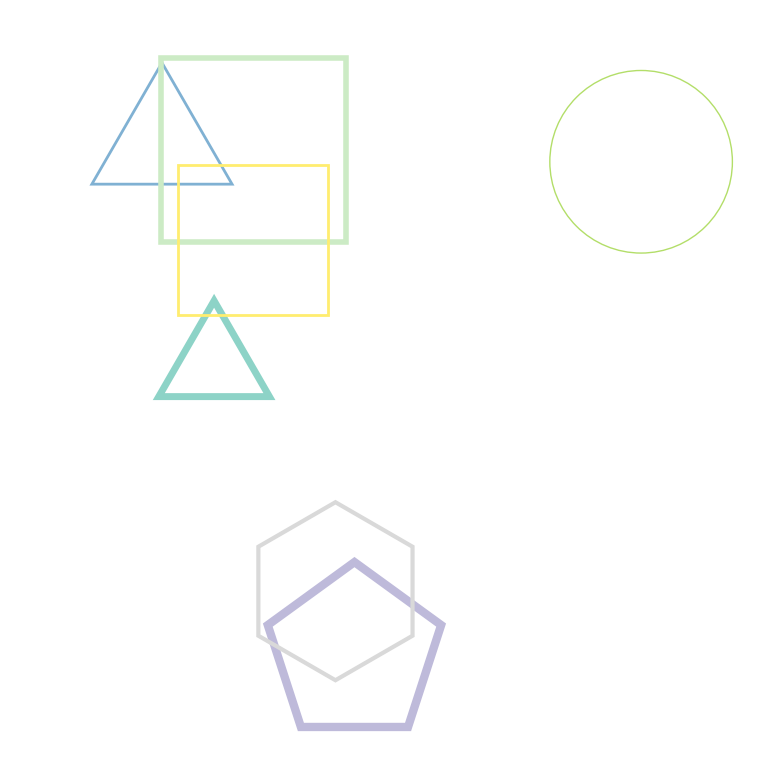[{"shape": "triangle", "thickness": 2.5, "radius": 0.41, "center": [0.278, 0.526]}, {"shape": "pentagon", "thickness": 3, "radius": 0.59, "center": [0.46, 0.152]}, {"shape": "triangle", "thickness": 1, "radius": 0.53, "center": [0.21, 0.813]}, {"shape": "circle", "thickness": 0.5, "radius": 0.59, "center": [0.833, 0.79]}, {"shape": "hexagon", "thickness": 1.5, "radius": 0.58, "center": [0.436, 0.232]}, {"shape": "square", "thickness": 2, "radius": 0.6, "center": [0.329, 0.805]}, {"shape": "square", "thickness": 1, "radius": 0.49, "center": [0.328, 0.688]}]